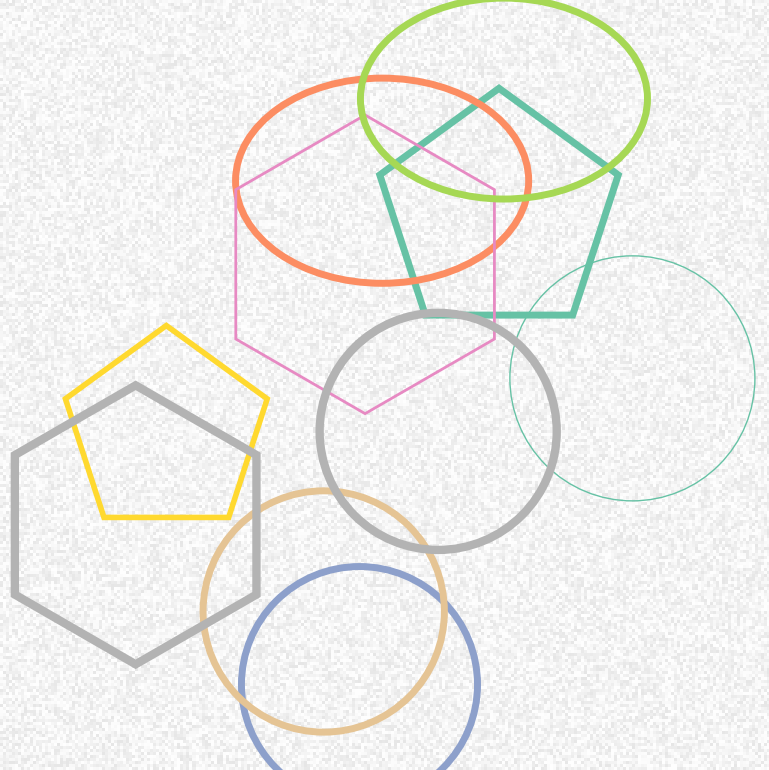[{"shape": "circle", "thickness": 0.5, "radius": 0.8, "center": [0.821, 0.509]}, {"shape": "pentagon", "thickness": 2.5, "radius": 0.81, "center": [0.648, 0.723]}, {"shape": "oval", "thickness": 2.5, "radius": 0.95, "center": [0.496, 0.765]}, {"shape": "circle", "thickness": 2.5, "radius": 0.77, "center": [0.467, 0.111]}, {"shape": "hexagon", "thickness": 1, "radius": 0.97, "center": [0.474, 0.657]}, {"shape": "oval", "thickness": 2.5, "radius": 0.93, "center": [0.655, 0.872]}, {"shape": "pentagon", "thickness": 2, "radius": 0.69, "center": [0.216, 0.439]}, {"shape": "circle", "thickness": 2.5, "radius": 0.78, "center": [0.42, 0.206]}, {"shape": "hexagon", "thickness": 3, "radius": 0.91, "center": [0.176, 0.318]}, {"shape": "circle", "thickness": 3, "radius": 0.77, "center": [0.569, 0.44]}]